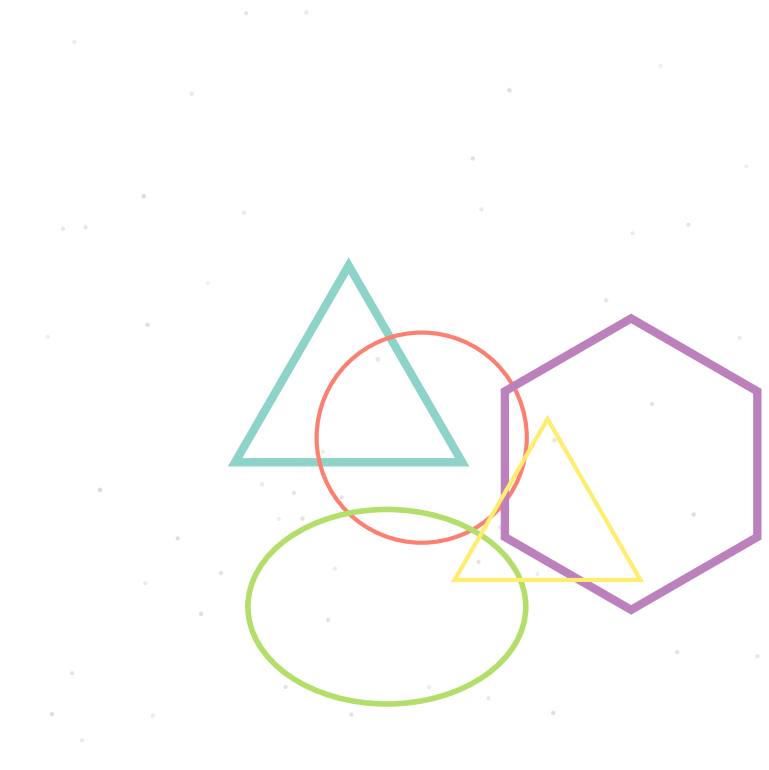[{"shape": "triangle", "thickness": 3, "radius": 0.85, "center": [0.453, 0.485]}, {"shape": "circle", "thickness": 1.5, "radius": 0.68, "center": [0.548, 0.432]}, {"shape": "oval", "thickness": 2, "radius": 0.9, "center": [0.502, 0.212]}, {"shape": "hexagon", "thickness": 3, "radius": 0.95, "center": [0.82, 0.397]}, {"shape": "triangle", "thickness": 1.5, "radius": 0.7, "center": [0.711, 0.317]}]